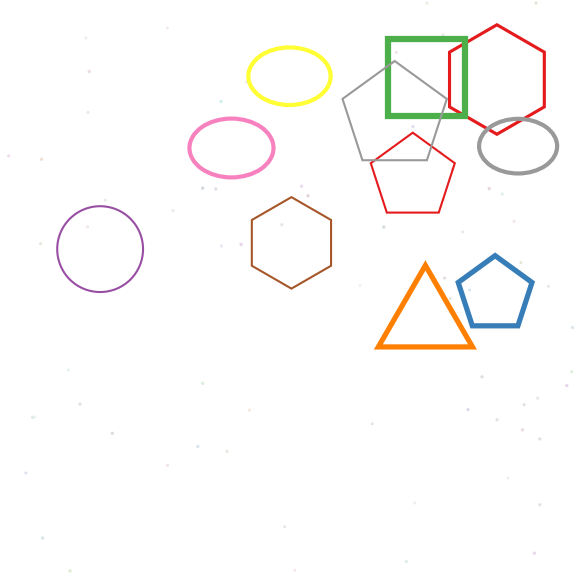[{"shape": "hexagon", "thickness": 1.5, "radius": 0.47, "center": [0.86, 0.861]}, {"shape": "pentagon", "thickness": 1, "radius": 0.38, "center": [0.715, 0.693]}, {"shape": "pentagon", "thickness": 2.5, "radius": 0.34, "center": [0.857, 0.489]}, {"shape": "square", "thickness": 3, "radius": 0.33, "center": [0.738, 0.865]}, {"shape": "circle", "thickness": 1, "radius": 0.37, "center": [0.173, 0.568]}, {"shape": "triangle", "thickness": 2.5, "radius": 0.47, "center": [0.737, 0.445]}, {"shape": "oval", "thickness": 2, "radius": 0.36, "center": [0.501, 0.867]}, {"shape": "hexagon", "thickness": 1, "radius": 0.4, "center": [0.505, 0.579]}, {"shape": "oval", "thickness": 2, "radius": 0.36, "center": [0.401, 0.743]}, {"shape": "oval", "thickness": 2, "radius": 0.34, "center": [0.897, 0.746]}, {"shape": "pentagon", "thickness": 1, "radius": 0.47, "center": [0.683, 0.799]}]